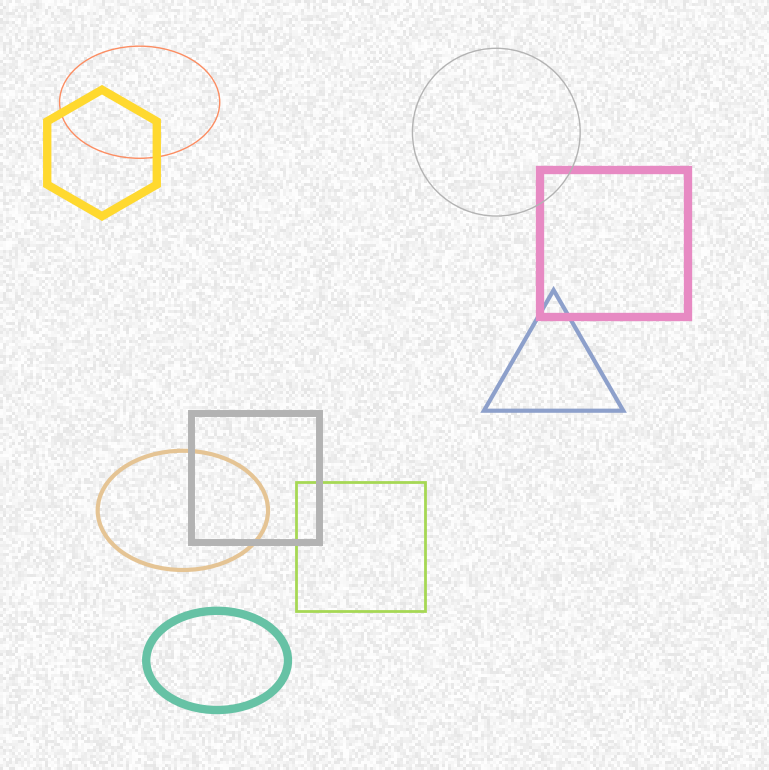[{"shape": "oval", "thickness": 3, "radius": 0.46, "center": [0.282, 0.142]}, {"shape": "oval", "thickness": 0.5, "radius": 0.52, "center": [0.181, 0.867]}, {"shape": "triangle", "thickness": 1.5, "radius": 0.52, "center": [0.719, 0.519]}, {"shape": "square", "thickness": 3, "radius": 0.48, "center": [0.797, 0.684]}, {"shape": "square", "thickness": 1, "radius": 0.42, "center": [0.468, 0.29]}, {"shape": "hexagon", "thickness": 3, "radius": 0.41, "center": [0.132, 0.801]}, {"shape": "oval", "thickness": 1.5, "radius": 0.55, "center": [0.237, 0.337]}, {"shape": "circle", "thickness": 0.5, "radius": 0.54, "center": [0.645, 0.828]}, {"shape": "square", "thickness": 2.5, "radius": 0.42, "center": [0.331, 0.38]}]